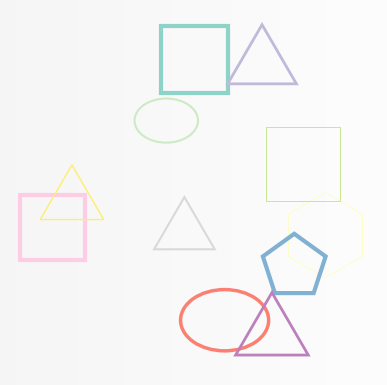[{"shape": "square", "thickness": 3, "radius": 0.44, "center": [0.502, 0.845]}, {"shape": "hexagon", "thickness": 0.5, "radius": 0.55, "center": [0.84, 0.389]}, {"shape": "triangle", "thickness": 2, "radius": 0.51, "center": [0.676, 0.833]}, {"shape": "oval", "thickness": 2.5, "radius": 0.57, "center": [0.58, 0.168]}, {"shape": "pentagon", "thickness": 3, "radius": 0.43, "center": [0.759, 0.308]}, {"shape": "square", "thickness": 0.5, "radius": 0.48, "center": [0.781, 0.575]}, {"shape": "square", "thickness": 3, "radius": 0.42, "center": [0.135, 0.41]}, {"shape": "triangle", "thickness": 1.5, "radius": 0.45, "center": [0.476, 0.398]}, {"shape": "triangle", "thickness": 2, "radius": 0.54, "center": [0.702, 0.132]}, {"shape": "oval", "thickness": 1.5, "radius": 0.41, "center": [0.429, 0.687]}, {"shape": "triangle", "thickness": 1, "radius": 0.47, "center": [0.186, 0.477]}]